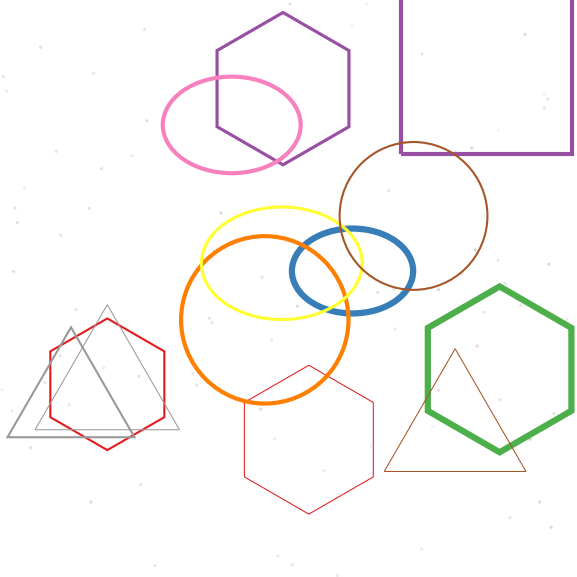[{"shape": "hexagon", "thickness": 0.5, "radius": 0.64, "center": [0.535, 0.238]}, {"shape": "hexagon", "thickness": 1, "radius": 0.57, "center": [0.186, 0.334]}, {"shape": "oval", "thickness": 3, "radius": 0.52, "center": [0.61, 0.53]}, {"shape": "hexagon", "thickness": 3, "radius": 0.72, "center": [0.865, 0.36]}, {"shape": "square", "thickness": 2, "radius": 0.74, "center": [0.842, 0.88]}, {"shape": "hexagon", "thickness": 1.5, "radius": 0.66, "center": [0.49, 0.846]}, {"shape": "circle", "thickness": 2, "radius": 0.72, "center": [0.459, 0.445]}, {"shape": "oval", "thickness": 1.5, "radius": 0.7, "center": [0.488, 0.543]}, {"shape": "triangle", "thickness": 0.5, "radius": 0.71, "center": [0.788, 0.254]}, {"shape": "circle", "thickness": 1, "radius": 0.64, "center": [0.716, 0.625]}, {"shape": "oval", "thickness": 2, "radius": 0.6, "center": [0.401, 0.783]}, {"shape": "triangle", "thickness": 0.5, "radius": 0.72, "center": [0.186, 0.327]}, {"shape": "triangle", "thickness": 1, "radius": 0.63, "center": [0.123, 0.305]}]